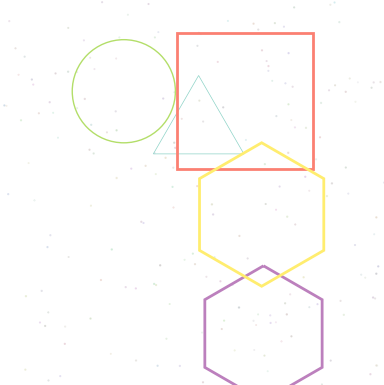[{"shape": "triangle", "thickness": 0.5, "radius": 0.68, "center": [0.516, 0.668]}, {"shape": "square", "thickness": 2, "radius": 0.88, "center": [0.636, 0.739]}, {"shape": "circle", "thickness": 1, "radius": 0.67, "center": [0.322, 0.763]}, {"shape": "hexagon", "thickness": 2, "radius": 0.88, "center": [0.684, 0.134]}, {"shape": "hexagon", "thickness": 2, "radius": 0.93, "center": [0.68, 0.443]}]